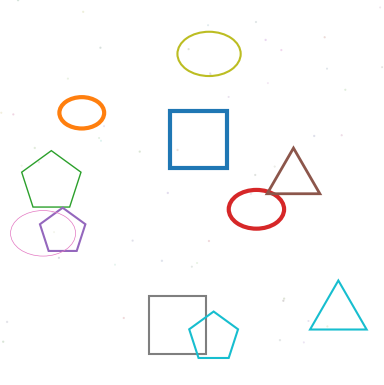[{"shape": "square", "thickness": 3, "radius": 0.37, "center": [0.516, 0.638]}, {"shape": "oval", "thickness": 3, "radius": 0.29, "center": [0.212, 0.707]}, {"shape": "pentagon", "thickness": 1, "radius": 0.4, "center": [0.133, 0.528]}, {"shape": "oval", "thickness": 3, "radius": 0.36, "center": [0.666, 0.456]}, {"shape": "pentagon", "thickness": 1.5, "radius": 0.31, "center": [0.163, 0.398]}, {"shape": "triangle", "thickness": 2, "radius": 0.4, "center": [0.762, 0.536]}, {"shape": "oval", "thickness": 0.5, "radius": 0.42, "center": [0.112, 0.394]}, {"shape": "square", "thickness": 1.5, "radius": 0.37, "center": [0.46, 0.156]}, {"shape": "oval", "thickness": 1.5, "radius": 0.41, "center": [0.543, 0.86]}, {"shape": "pentagon", "thickness": 1.5, "radius": 0.33, "center": [0.555, 0.124]}, {"shape": "triangle", "thickness": 1.5, "radius": 0.42, "center": [0.879, 0.187]}]